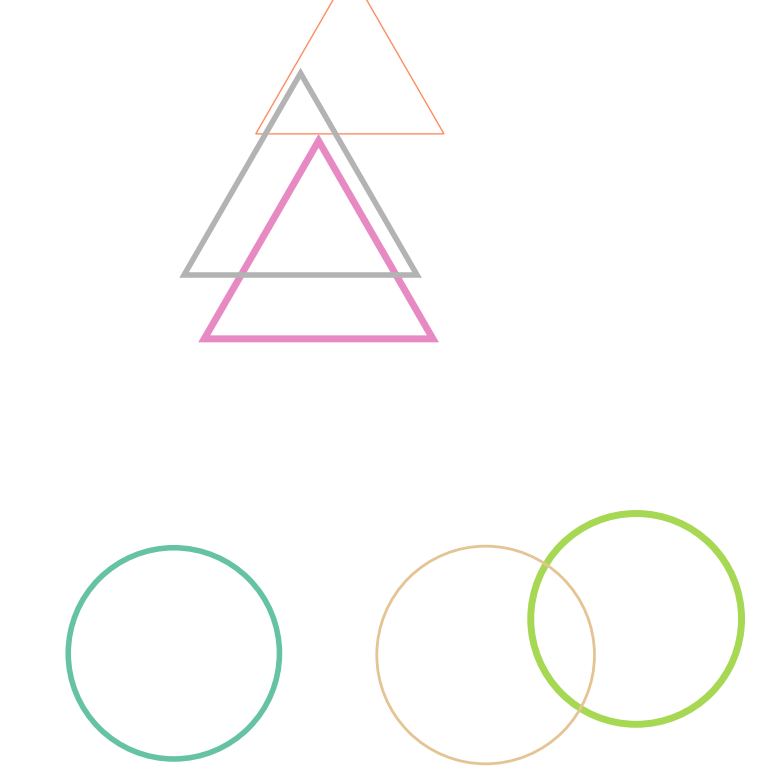[{"shape": "circle", "thickness": 2, "radius": 0.69, "center": [0.226, 0.151]}, {"shape": "triangle", "thickness": 0.5, "radius": 0.71, "center": [0.454, 0.897]}, {"shape": "triangle", "thickness": 2.5, "radius": 0.86, "center": [0.414, 0.646]}, {"shape": "circle", "thickness": 2.5, "radius": 0.68, "center": [0.826, 0.196]}, {"shape": "circle", "thickness": 1, "radius": 0.71, "center": [0.631, 0.149]}, {"shape": "triangle", "thickness": 2, "radius": 0.87, "center": [0.39, 0.73]}]